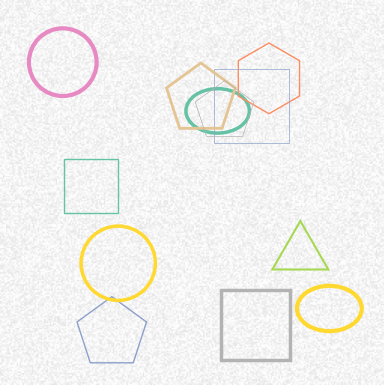[{"shape": "oval", "thickness": 2.5, "radius": 0.41, "center": [0.565, 0.712]}, {"shape": "square", "thickness": 1, "radius": 0.35, "center": [0.237, 0.516]}, {"shape": "hexagon", "thickness": 1, "radius": 0.46, "center": [0.699, 0.796]}, {"shape": "square", "thickness": 0.5, "radius": 0.48, "center": [0.654, 0.725]}, {"shape": "pentagon", "thickness": 1, "radius": 0.47, "center": [0.29, 0.134]}, {"shape": "circle", "thickness": 3, "radius": 0.44, "center": [0.163, 0.839]}, {"shape": "triangle", "thickness": 1.5, "radius": 0.42, "center": [0.78, 0.342]}, {"shape": "circle", "thickness": 2.5, "radius": 0.48, "center": [0.307, 0.316]}, {"shape": "oval", "thickness": 3, "radius": 0.42, "center": [0.855, 0.199]}, {"shape": "pentagon", "thickness": 2, "radius": 0.47, "center": [0.522, 0.743]}, {"shape": "pentagon", "thickness": 0.5, "radius": 0.4, "center": [0.583, 0.71]}, {"shape": "square", "thickness": 2.5, "radius": 0.45, "center": [0.664, 0.156]}]